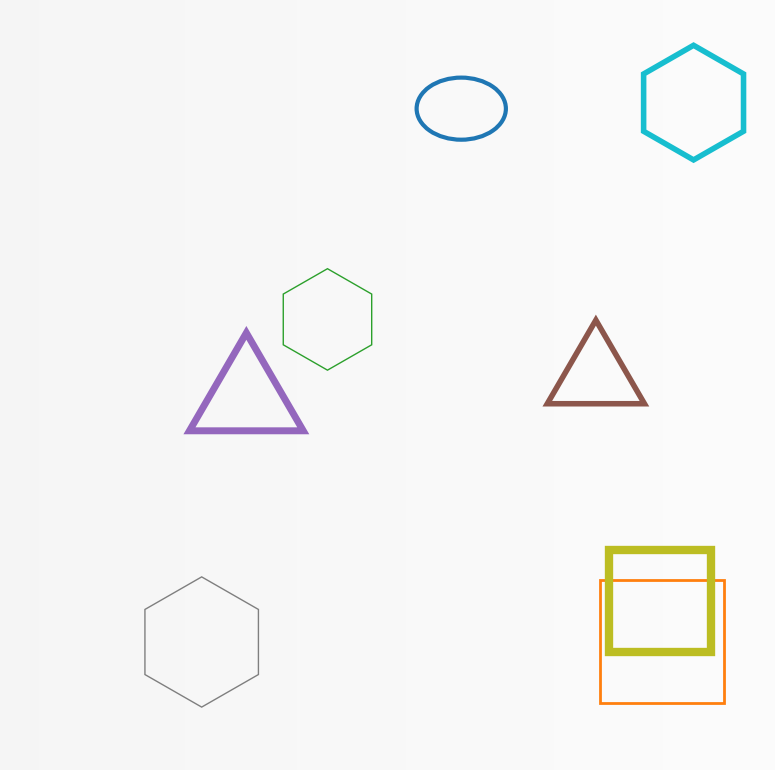[{"shape": "oval", "thickness": 1.5, "radius": 0.29, "center": [0.595, 0.859]}, {"shape": "square", "thickness": 1, "radius": 0.4, "center": [0.854, 0.166]}, {"shape": "hexagon", "thickness": 0.5, "radius": 0.33, "center": [0.423, 0.585]}, {"shape": "triangle", "thickness": 2.5, "radius": 0.42, "center": [0.318, 0.483]}, {"shape": "triangle", "thickness": 2, "radius": 0.36, "center": [0.769, 0.512]}, {"shape": "hexagon", "thickness": 0.5, "radius": 0.42, "center": [0.26, 0.166]}, {"shape": "square", "thickness": 3, "radius": 0.33, "center": [0.852, 0.22]}, {"shape": "hexagon", "thickness": 2, "radius": 0.37, "center": [0.895, 0.867]}]